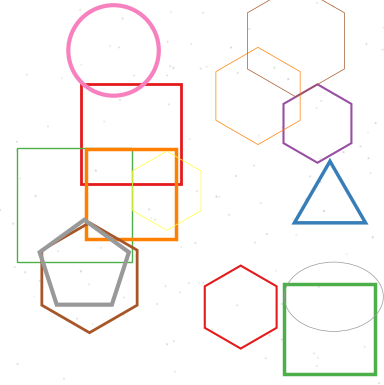[{"shape": "square", "thickness": 2, "radius": 0.65, "center": [0.341, 0.652]}, {"shape": "hexagon", "thickness": 1.5, "radius": 0.54, "center": [0.625, 0.202]}, {"shape": "triangle", "thickness": 2.5, "radius": 0.53, "center": [0.857, 0.475]}, {"shape": "square", "thickness": 2.5, "radius": 0.58, "center": [0.856, 0.144]}, {"shape": "square", "thickness": 1, "radius": 0.74, "center": [0.193, 0.468]}, {"shape": "hexagon", "thickness": 1.5, "radius": 0.51, "center": [0.825, 0.679]}, {"shape": "square", "thickness": 2.5, "radius": 0.59, "center": [0.34, 0.496]}, {"shape": "hexagon", "thickness": 0.5, "radius": 0.63, "center": [0.67, 0.751]}, {"shape": "hexagon", "thickness": 0.5, "radius": 0.51, "center": [0.433, 0.505]}, {"shape": "hexagon", "thickness": 0.5, "radius": 0.73, "center": [0.769, 0.894]}, {"shape": "hexagon", "thickness": 2, "radius": 0.71, "center": [0.232, 0.279]}, {"shape": "circle", "thickness": 3, "radius": 0.59, "center": [0.295, 0.869]}, {"shape": "pentagon", "thickness": 3, "radius": 0.61, "center": [0.219, 0.307]}, {"shape": "oval", "thickness": 0.5, "radius": 0.64, "center": [0.867, 0.229]}]